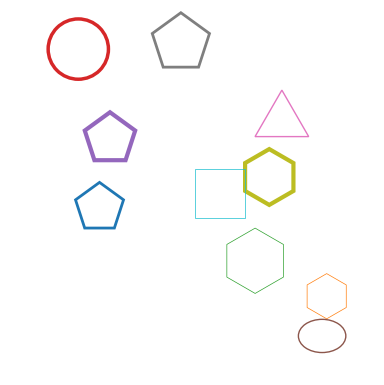[{"shape": "pentagon", "thickness": 2, "radius": 0.33, "center": [0.259, 0.461]}, {"shape": "hexagon", "thickness": 0.5, "radius": 0.29, "center": [0.849, 0.231]}, {"shape": "hexagon", "thickness": 0.5, "radius": 0.42, "center": [0.663, 0.323]}, {"shape": "circle", "thickness": 2.5, "radius": 0.39, "center": [0.203, 0.873]}, {"shape": "pentagon", "thickness": 3, "radius": 0.34, "center": [0.286, 0.64]}, {"shape": "oval", "thickness": 1, "radius": 0.31, "center": [0.837, 0.127]}, {"shape": "triangle", "thickness": 1, "radius": 0.4, "center": [0.732, 0.685]}, {"shape": "pentagon", "thickness": 2, "radius": 0.39, "center": [0.47, 0.889]}, {"shape": "hexagon", "thickness": 3, "radius": 0.36, "center": [0.699, 0.54]}, {"shape": "square", "thickness": 0.5, "radius": 0.32, "center": [0.572, 0.498]}]